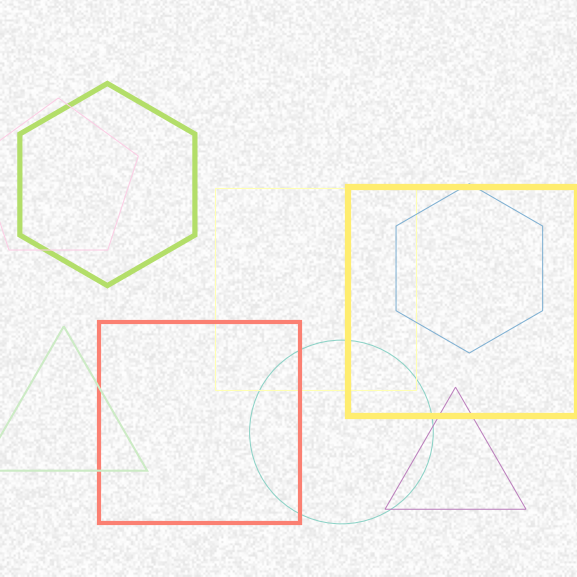[{"shape": "circle", "thickness": 0.5, "radius": 0.8, "center": [0.591, 0.251]}, {"shape": "square", "thickness": 0.5, "radius": 0.87, "center": [0.546, 0.499]}, {"shape": "square", "thickness": 2, "radius": 0.87, "center": [0.346, 0.268]}, {"shape": "hexagon", "thickness": 0.5, "radius": 0.73, "center": [0.813, 0.534]}, {"shape": "hexagon", "thickness": 2.5, "radius": 0.88, "center": [0.186, 0.68]}, {"shape": "pentagon", "thickness": 0.5, "radius": 0.73, "center": [0.101, 0.684]}, {"shape": "triangle", "thickness": 0.5, "radius": 0.7, "center": [0.789, 0.188]}, {"shape": "triangle", "thickness": 1, "radius": 0.83, "center": [0.11, 0.267]}, {"shape": "square", "thickness": 3, "radius": 0.99, "center": [0.801, 0.477]}]